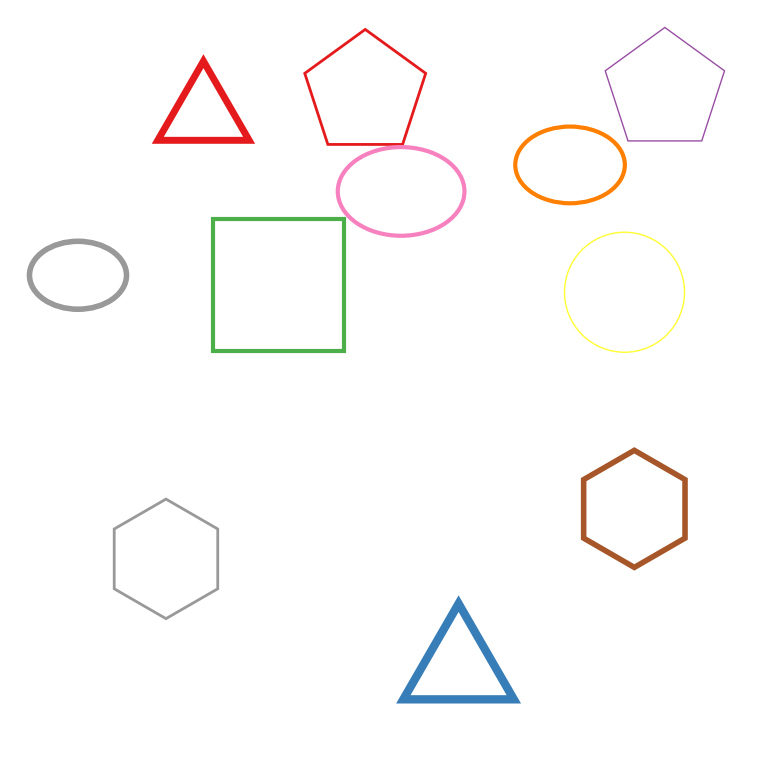[{"shape": "triangle", "thickness": 2.5, "radius": 0.34, "center": [0.264, 0.852]}, {"shape": "pentagon", "thickness": 1, "radius": 0.41, "center": [0.474, 0.879]}, {"shape": "triangle", "thickness": 3, "radius": 0.41, "center": [0.596, 0.133]}, {"shape": "square", "thickness": 1.5, "radius": 0.43, "center": [0.362, 0.63]}, {"shape": "pentagon", "thickness": 0.5, "radius": 0.41, "center": [0.863, 0.883]}, {"shape": "oval", "thickness": 1.5, "radius": 0.36, "center": [0.74, 0.786]}, {"shape": "circle", "thickness": 0.5, "radius": 0.39, "center": [0.811, 0.62]}, {"shape": "hexagon", "thickness": 2, "radius": 0.38, "center": [0.824, 0.339]}, {"shape": "oval", "thickness": 1.5, "radius": 0.41, "center": [0.521, 0.751]}, {"shape": "hexagon", "thickness": 1, "radius": 0.39, "center": [0.216, 0.274]}, {"shape": "oval", "thickness": 2, "radius": 0.32, "center": [0.101, 0.643]}]